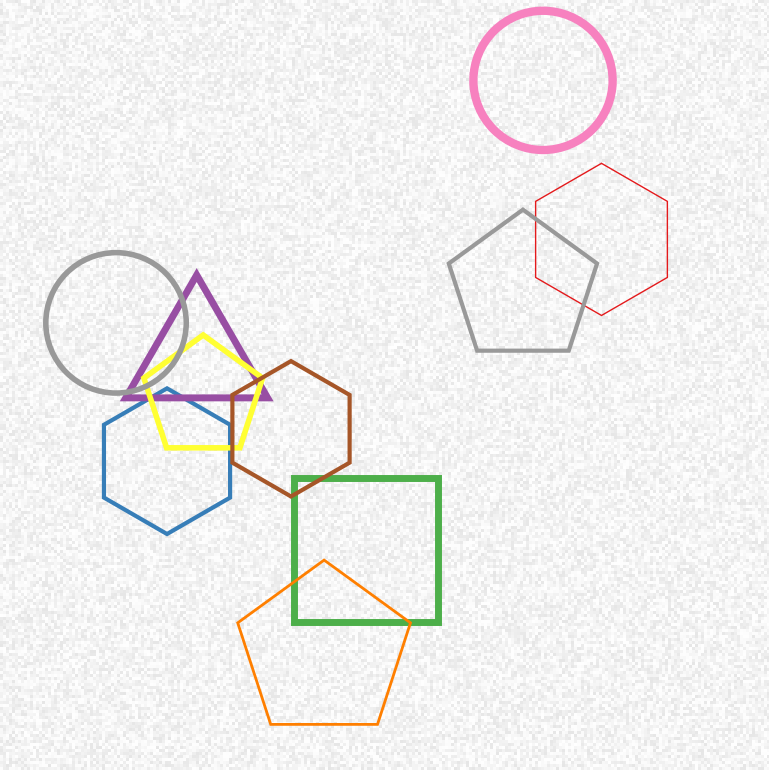[{"shape": "hexagon", "thickness": 0.5, "radius": 0.49, "center": [0.781, 0.689]}, {"shape": "hexagon", "thickness": 1.5, "radius": 0.47, "center": [0.217, 0.401]}, {"shape": "square", "thickness": 2.5, "radius": 0.47, "center": [0.476, 0.286]}, {"shape": "triangle", "thickness": 2.5, "radius": 0.53, "center": [0.255, 0.536]}, {"shape": "pentagon", "thickness": 1, "radius": 0.59, "center": [0.421, 0.155]}, {"shape": "pentagon", "thickness": 2, "radius": 0.4, "center": [0.264, 0.484]}, {"shape": "hexagon", "thickness": 1.5, "radius": 0.44, "center": [0.378, 0.443]}, {"shape": "circle", "thickness": 3, "radius": 0.45, "center": [0.705, 0.896]}, {"shape": "circle", "thickness": 2, "radius": 0.46, "center": [0.151, 0.581]}, {"shape": "pentagon", "thickness": 1.5, "radius": 0.51, "center": [0.679, 0.626]}]